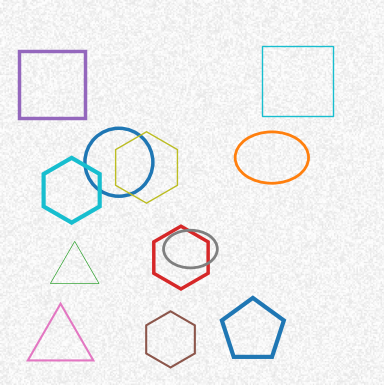[{"shape": "circle", "thickness": 2.5, "radius": 0.44, "center": [0.309, 0.579]}, {"shape": "pentagon", "thickness": 3, "radius": 0.42, "center": [0.657, 0.142]}, {"shape": "oval", "thickness": 2, "radius": 0.48, "center": [0.706, 0.591]}, {"shape": "triangle", "thickness": 0.5, "radius": 0.37, "center": [0.194, 0.3]}, {"shape": "hexagon", "thickness": 2.5, "radius": 0.41, "center": [0.47, 0.331]}, {"shape": "square", "thickness": 2.5, "radius": 0.43, "center": [0.135, 0.781]}, {"shape": "hexagon", "thickness": 1.5, "radius": 0.36, "center": [0.443, 0.118]}, {"shape": "triangle", "thickness": 1.5, "radius": 0.49, "center": [0.157, 0.113]}, {"shape": "oval", "thickness": 2, "radius": 0.35, "center": [0.495, 0.353]}, {"shape": "hexagon", "thickness": 1, "radius": 0.46, "center": [0.381, 0.565]}, {"shape": "hexagon", "thickness": 3, "radius": 0.42, "center": [0.186, 0.506]}, {"shape": "square", "thickness": 1, "radius": 0.46, "center": [0.772, 0.789]}]